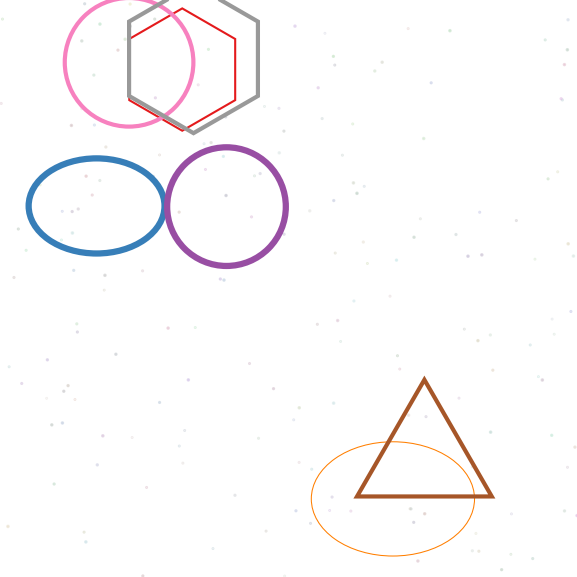[{"shape": "hexagon", "thickness": 1, "radius": 0.53, "center": [0.316, 0.879]}, {"shape": "oval", "thickness": 3, "radius": 0.59, "center": [0.167, 0.643]}, {"shape": "circle", "thickness": 3, "radius": 0.51, "center": [0.392, 0.641]}, {"shape": "oval", "thickness": 0.5, "radius": 0.71, "center": [0.68, 0.135]}, {"shape": "triangle", "thickness": 2, "radius": 0.67, "center": [0.735, 0.207]}, {"shape": "circle", "thickness": 2, "radius": 0.56, "center": [0.224, 0.891]}, {"shape": "hexagon", "thickness": 2, "radius": 0.64, "center": [0.335, 0.897]}]